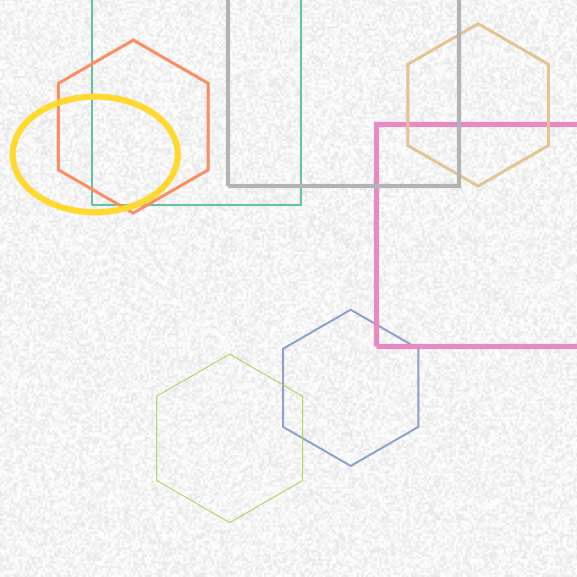[{"shape": "square", "thickness": 1, "radius": 0.9, "center": [0.34, 0.825]}, {"shape": "hexagon", "thickness": 1.5, "radius": 0.75, "center": [0.231, 0.78]}, {"shape": "hexagon", "thickness": 1, "radius": 0.68, "center": [0.607, 0.328]}, {"shape": "square", "thickness": 2.5, "radius": 0.96, "center": [0.843, 0.592]}, {"shape": "hexagon", "thickness": 0.5, "radius": 0.73, "center": [0.398, 0.24]}, {"shape": "oval", "thickness": 3, "radius": 0.72, "center": [0.165, 0.732]}, {"shape": "hexagon", "thickness": 1.5, "radius": 0.7, "center": [0.828, 0.817]}, {"shape": "square", "thickness": 2, "radius": 1.0, "center": [0.595, 0.877]}]